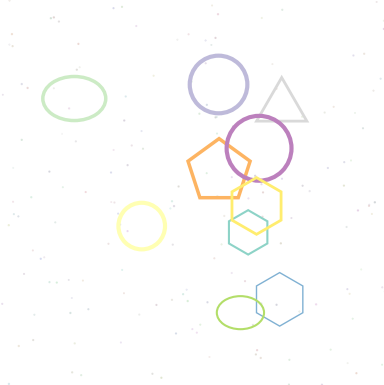[{"shape": "hexagon", "thickness": 1.5, "radius": 0.29, "center": [0.645, 0.396]}, {"shape": "circle", "thickness": 3, "radius": 0.3, "center": [0.368, 0.413]}, {"shape": "circle", "thickness": 3, "radius": 0.37, "center": [0.568, 0.781]}, {"shape": "hexagon", "thickness": 1, "radius": 0.35, "center": [0.726, 0.222]}, {"shape": "pentagon", "thickness": 2.5, "radius": 0.42, "center": [0.569, 0.555]}, {"shape": "oval", "thickness": 1.5, "radius": 0.31, "center": [0.625, 0.188]}, {"shape": "triangle", "thickness": 2, "radius": 0.38, "center": [0.732, 0.723]}, {"shape": "circle", "thickness": 3, "radius": 0.42, "center": [0.673, 0.615]}, {"shape": "oval", "thickness": 2.5, "radius": 0.41, "center": [0.193, 0.744]}, {"shape": "hexagon", "thickness": 2, "radius": 0.37, "center": [0.666, 0.465]}]